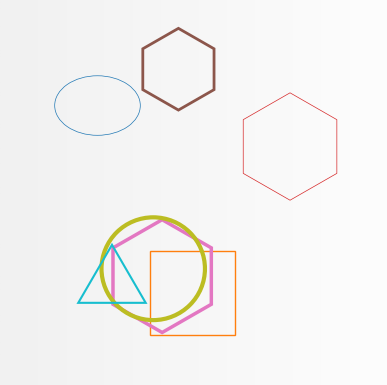[{"shape": "oval", "thickness": 0.5, "radius": 0.55, "center": [0.252, 0.726]}, {"shape": "square", "thickness": 1, "radius": 0.55, "center": [0.496, 0.24]}, {"shape": "hexagon", "thickness": 0.5, "radius": 0.7, "center": [0.748, 0.619]}, {"shape": "hexagon", "thickness": 2, "radius": 0.53, "center": [0.46, 0.82]}, {"shape": "hexagon", "thickness": 2.5, "radius": 0.73, "center": [0.418, 0.283]}, {"shape": "circle", "thickness": 3, "radius": 0.67, "center": [0.395, 0.302]}, {"shape": "triangle", "thickness": 1.5, "radius": 0.5, "center": [0.289, 0.264]}]